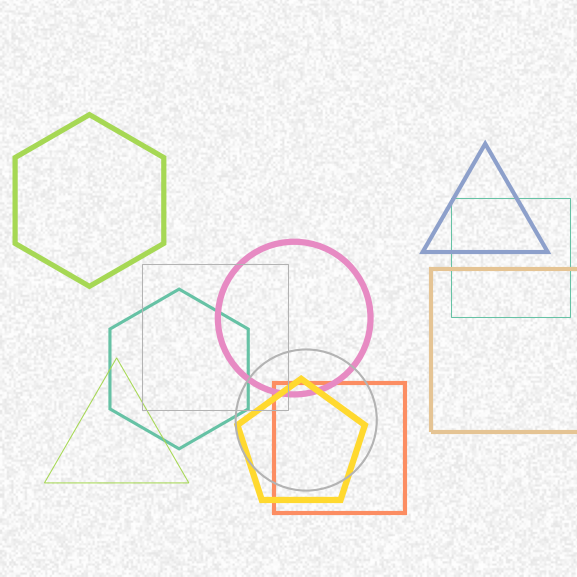[{"shape": "hexagon", "thickness": 1.5, "radius": 0.69, "center": [0.31, 0.36]}, {"shape": "square", "thickness": 0.5, "radius": 0.52, "center": [0.884, 0.554]}, {"shape": "square", "thickness": 2, "radius": 0.57, "center": [0.588, 0.223]}, {"shape": "triangle", "thickness": 2, "radius": 0.63, "center": [0.84, 0.625]}, {"shape": "circle", "thickness": 3, "radius": 0.66, "center": [0.509, 0.448]}, {"shape": "hexagon", "thickness": 2.5, "radius": 0.74, "center": [0.155, 0.652]}, {"shape": "triangle", "thickness": 0.5, "radius": 0.72, "center": [0.202, 0.235]}, {"shape": "pentagon", "thickness": 3, "radius": 0.58, "center": [0.521, 0.227]}, {"shape": "square", "thickness": 2, "radius": 0.71, "center": [0.887, 0.391]}, {"shape": "square", "thickness": 0.5, "radius": 0.63, "center": [0.373, 0.416]}, {"shape": "circle", "thickness": 1, "radius": 0.61, "center": [0.53, 0.272]}]